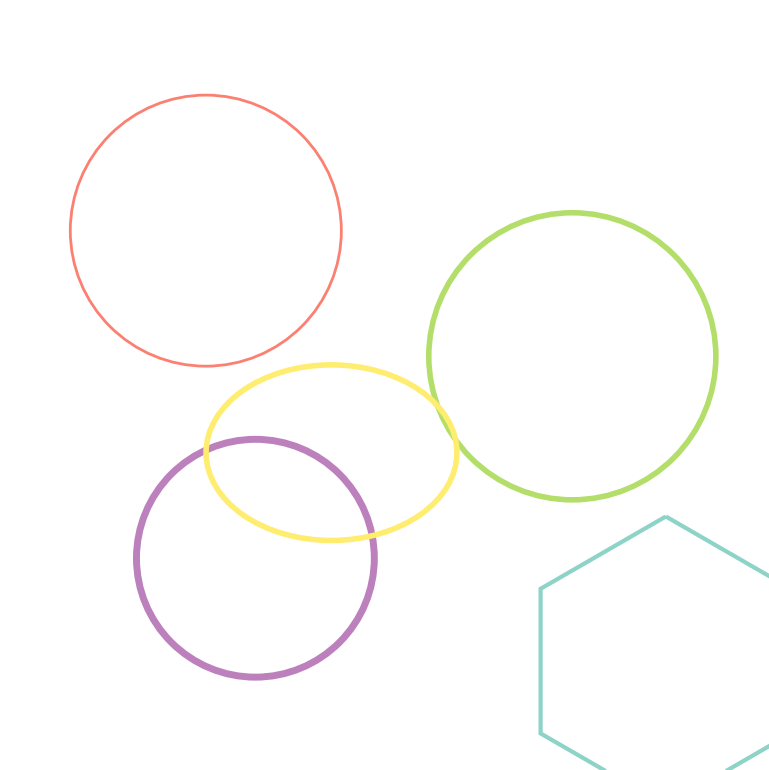[{"shape": "hexagon", "thickness": 1.5, "radius": 0.94, "center": [0.865, 0.141]}, {"shape": "circle", "thickness": 1, "radius": 0.88, "center": [0.267, 0.7]}, {"shape": "circle", "thickness": 2, "radius": 0.93, "center": [0.743, 0.537]}, {"shape": "circle", "thickness": 2.5, "radius": 0.77, "center": [0.332, 0.275]}, {"shape": "oval", "thickness": 2, "radius": 0.81, "center": [0.431, 0.412]}]